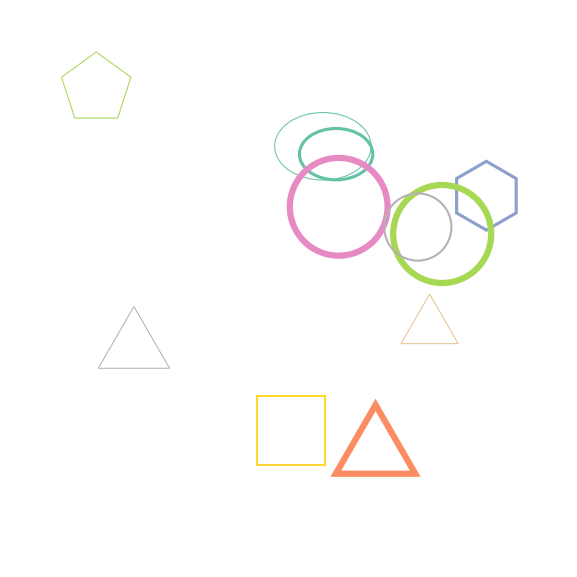[{"shape": "oval", "thickness": 0.5, "radius": 0.42, "center": [0.559, 0.746]}, {"shape": "oval", "thickness": 1.5, "radius": 0.32, "center": [0.582, 0.732]}, {"shape": "triangle", "thickness": 3, "radius": 0.4, "center": [0.65, 0.219]}, {"shape": "hexagon", "thickness": 1.5, "radius": 0.3, "center": [0.842, 0.66]}, {"shape": "circle", "thickness": 3, "radius": 0.42, "center": [0.587, 0.641]}, {"shape": "circle", "thickness": 3, "radius": 0.42, "center": [0.766, 0.594]}, {"shape": "pentagon", "thickness": 0.5, "radius": 0.32, "center": [0.167, 0.846]}, {"shape": "square", "thickness": 1, "radius": 0.29, "center": [0.504, 0.254]}, {"shape": "triangle", "thickness": 0.5, "radius": 0.29, "center": [0.744, 0.433]}, {"shape": "circle", "thickness": 1, "radius": 0.29, "center": [0.723, 0.606]}, {"shape": "triangle", "thickness": 0.5, "radius": 0.36, "center": [0.232, 0.397]}]